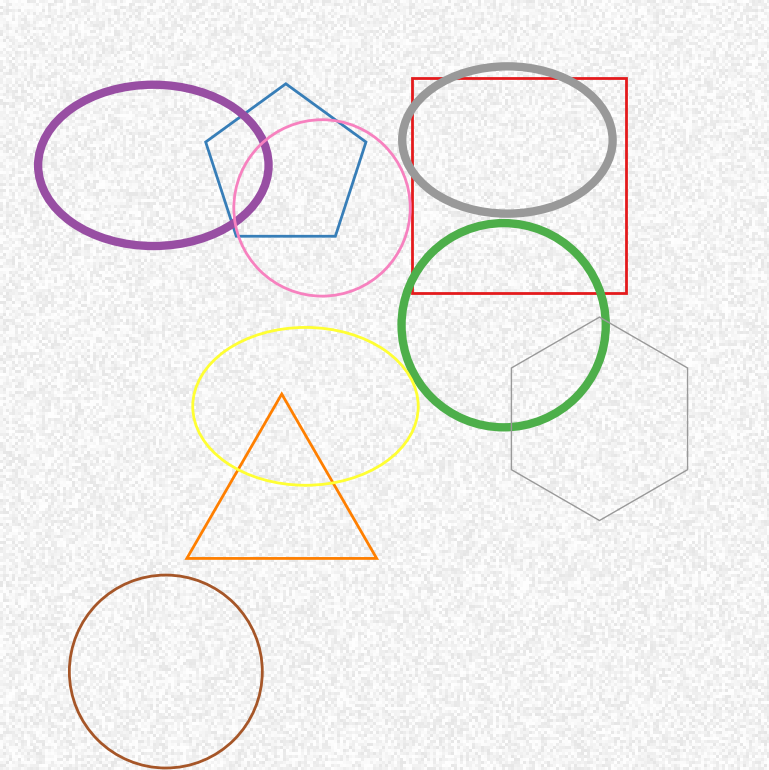[{"shape": "square", "thickness": 1, "radius": 0.7, "center": [0.674, 0.759]}, {"shape": "pentagon", "thickness": 1, "radius": 0.55, "center": [0.371, 0.782]}, {"shape": "circle", "thickness": 3, "radius": 0.66, "center": [0.654, 0.578]}, {"shape": "oval", "thickness": 3, "radius": 0.75, "center": [0.199, 0.785]}, {"shape": "triangle", "thickness": 1, "radius": 0.71, "center": [0.366, 0.346]}, {"shape": "oval", "thickness": 1, "radius": 0.73, "center": [0.397, 0.472]}, {"shape": "circle", "thickness": 1, "radius": 0.63, "center": [0.215, 0.128]}, {"shape": "circle", "thickness": 1, "radius": 0.57, "center": [0.418, 0.73]}, {"shape": "oval", "thickness": 3, "radius": 0.68, "center": [0.659, 0.818]}, {"shape": "hexagon", "thickness": 0.5, "radius": 0.66, "center": [0.779, 0.456]}]